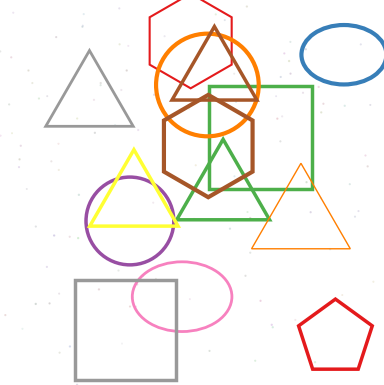[{"shape": "hexagon", "thickness": 1.5, "radius": 0.62, "center": [0.495, 0.894]}, {"shape": "pentagon", "thickness": 2.5, "radius": 0.5, "center": [0.871, 0.122]}, {"shape": "oval", "thickness": 3, "radius": 0.55, "center": [0.893, 0.858]}, {"shape": "triangle", "thickness": 2.5, "radius": 0.7, "center": [0.58, 0.499]}, {"shape": "square", "thickness": 2.5, "radius": 0.67, "center": [0.676, 0.643]}, {"shape": "circle", "thickness": 2.5, "radius": 0.57, "center": [0.337, 0.426]}, {"shape": "triangle", "thickness": 1, "radius": 0.74, "center": [0.782, 0.428]}, {"shape": "circle", "thickness": 3, "radius": 0.67, "center": [0.539, 0.779]}, {"shape": "triangle", "thickness": 2.5, "radius": 0.66, "center": [0.348, 0.479]}, {"shape": "hexagon", "thickness": 3, "radius": 0.66, "center": [0.541, 0.621]}, {"shape": "triangle", "thickness": 2.5, "radius": 0.64, "center": [0.557, 0.804]}, {"shape": "oval", "thickness": 2, "radius": 0.65, "center": [0.473, 0.229]}, {"shape": "triangle", "thickness": 2, "radius": 0.66, "center": [0.232, 0.738]}, {"shape": "square", "thickness": 2.5, "radius": 0.65, "center": [0.326, 0.143]}]